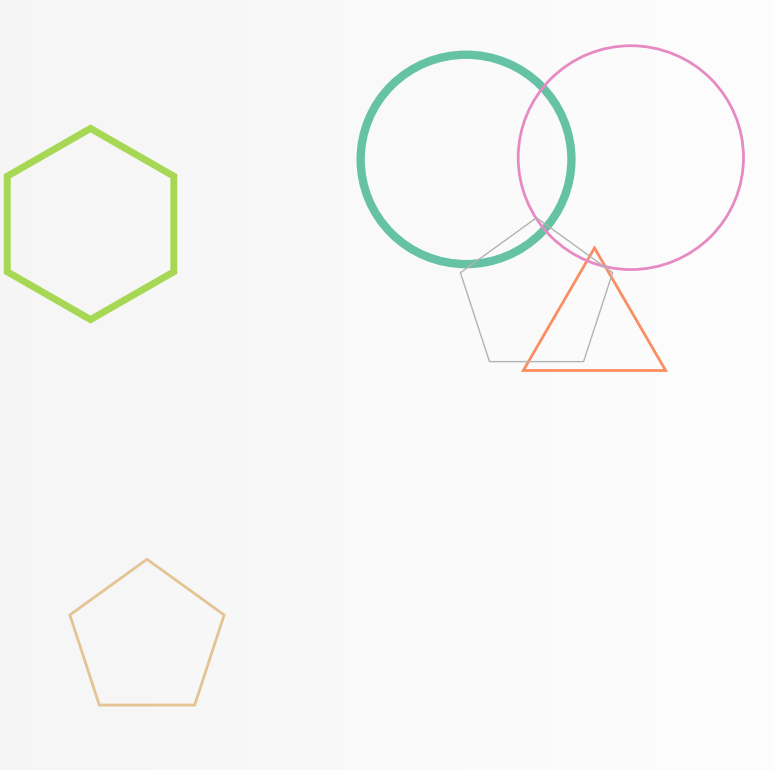[{"shape": "circle", "thickness": 3, "radius": 0.68, "center": [0.601, 0.793]}, {"shape": "triangle", "thickness": 1, "radius": 0.53, "center": [0.767, 0.572]}, {"shape": "circle", "thickness": 1, "radius": 0.73, "center": [0.814, 0.795]}, {"shape": "hexagon", "thickness": 2.5, "radius": 0.62, "center": [0.117, 0.709]}, {"shape": "pentagon", "thickness": 1, "radius": 0.52, "center": [0.19, 0.169]}, {"shape": "pentagon", "thickness": 0.5, "radius": 0.52, "center": [0.692, 0.614]}]